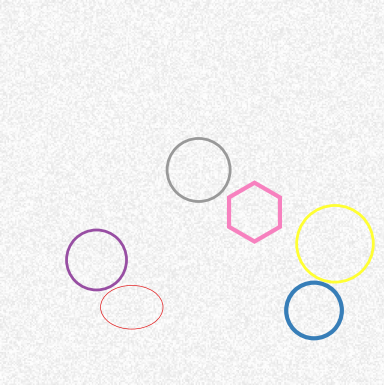[{"shape": "oval", "thickness": 0.5, "radius": 0.41, "center": [0.342, 0.202]}, {"shape": "circle", "thickness": 3, "radius": 0.36, "center": [0.816, 0.194]}, {"shape": "circle", "thickness": 2, "radius": 0.39, "center": [0.251, 0.325]}, {"shape": "circle", "thickness": 2, "radius": 0.5, "center": [0.87, 0.367]}, {"shape": "hexagon", "thickness": 3, "radius": 0.38, "center": [0.661, 0.449]}, {"shape": "circle", "thickness": 2, "radius": 0.41, "center": [0.516, 0.558]}]